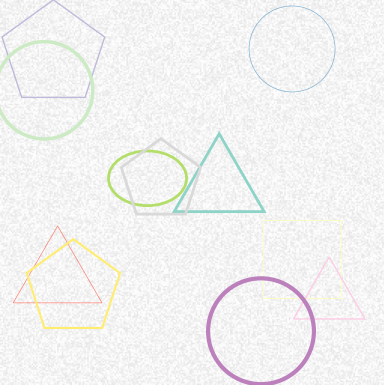[{"shape": "triangle", "thickness": 2, "radius": 0.67, "center": [0.569, 0.518]}, {"shape": "square", "thickness": 0.5, "radius": 0.51, "center": [0.785, 0.328]}, {"shape": "pentagon", "thickness": 1, "radius": 0.7, "center": [0.139, 0.86]}, {"shape": "triangle", "thickness": 0.5, "radius": 0.67, "center": [0.15, 0.28]}, {"shape": "circle", "thickness": 0.5, "radius": 0.56, "center": [0.759, 0.873]}, {"shape": "oval", "thickness": 2, "radius": 0.51, "center": [0.383, 0.537]}, {"shape": "triangle", "thickness": 1, "radius": 0.54, "center": [0.855, 0.225]}, {"shape": "pentagon", "thickness": 2, "radius": 0.54, "center": [0.418, 0.532]}, {"shape": "circle", "thickness": 3, "radius": 0.69, "center": [0.678, 0.14]}, {"shape": "circle", "thickness": 2.5, "radius": 0.63, "center": [0.115, 0.765]}, {"shape": "pentagon", "thickness": 1.5, "radius": 0.64, "center": [0.191, 0.251]}]